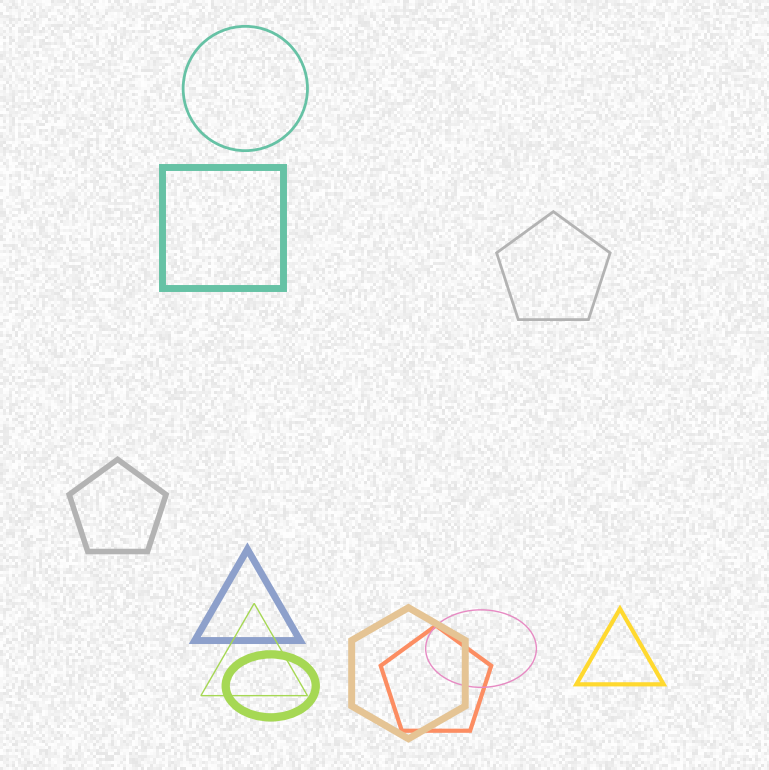[{"shape": "square", "thickness": 2.5, "radius": 0.39, "center": [0.289, 0.705]}, {"shape": "circle", "thickness": 1, "radius": 0.4, "center": [0.319, 0.885]}, {"shape": "pentagon", "thickness": 1.5, "radius": 0.38, "center": [0.566, 0.112]}, {"shape": "triangle", "thickness": 2.5, "radius": 0.4, "center": [0.321, 0.208]}, {"shape": "oval", "thickness": 0.5, "radius": 0.36, "center": [0.625, 0.158]}, {"shape": "oval", "thickness": 3, "radius": 0.29, "center": [0.352, 0.109]}, {"shape": "triangle", "thickness": 0.5, "radius": 0.4, "center": [0.33, 0.137]}, {"shape": "triangle", "thickness": 1.5, "radius": 0.33, "center": [0.805, 0.144]}, {"shape": "hexagon", "thickness": 2.5, "radius": 0.43, "center": [0.53, 0.126]}, {"shape": "pentagon", "thickness": 1, "radius": 0.39, "center": [0.719, 0.648]}, {"shape": "pentagon", "thickness": 2, "radius": 0.33, "center": [0.153, 0.337]}]